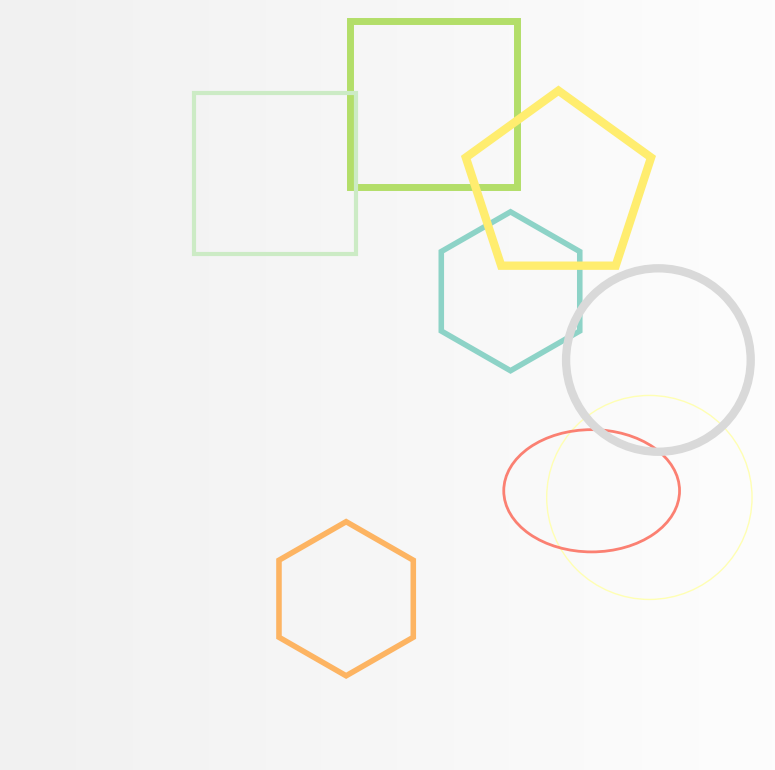[{"shape": "hexagon", "thickness": 2, "radius": 0.52, "center": [0.659, 0.622]}, {"shape": "circle", "thickness": 0.5, "radius": 0.66, "center": [0.838, 0.354]}, {"shape": "oval", "thickness": 1, "radius": 0.57, "center": [0.763, 0.363]}, {"shape": "hexagon", "thickness": 2, "radius": 0.5, "center": [0.447, 0.222]}, {"shape": "square", "thickness": 2.5, "radius": 0.54, "center": [0.56, 0.865]}, {"shape": "circle", "thickness": 3, "radius": 0.6, "center": [0.85, 0.532]}, {"shape": "square", "thickness": 1.5, "radius": 0.52, "center": [0.355, 0.775]}, {"shape": "pentagon", "thickness": 3, "radius": 0.63, "center": [0.721, 0.757]}]